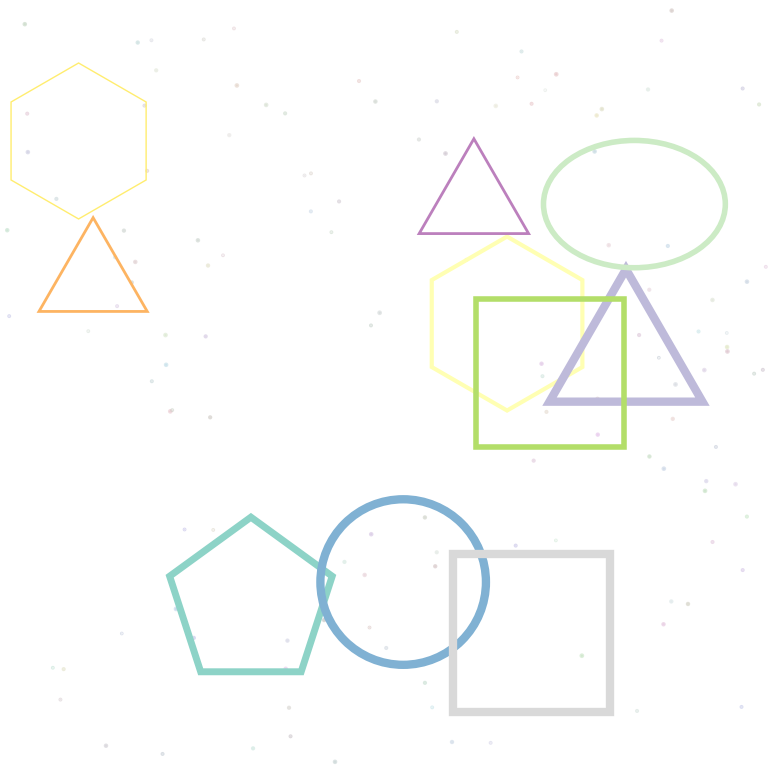[{"shape": "pentagon", "thickness": 2.5, "radius": 0.55, "center": [0.326, 0.217]}, {"shape": "hexagon", "thickness": 1.5, "radius": 0.56, "center": [0.659, 0.58]}, {"shape": "triangle", "thickness": 3, "radius": 0.57, "center": [0.813, 0.536]}, {"shape": "circle", "thickness": 3, "radius": 0.54, "center": [0.524, 0.244]}, {"shape": "triangle", "thickness": 1, "radius": 0.41, "center": [0.121, 0.636]}, {"shape": "square", "thickness": 2, "radius": 0.48, "center": [0.714, 0.516]}, {"shape": "square", "thickness": 3, "radius": 0.51, "center": [0.69, 0.178]}, {"shape": "triangle", "thickness": 1, "radius": 0.41, "center": [0.615, 0.738]}, {"shape": "oval", "thickness": 2, "radius": 0.59, "center": [0.824, 0.735]}, {"shape": "hexagon", "thickness": 0.5, "radius": 0.51, "center": [0.102, 0.817]}]